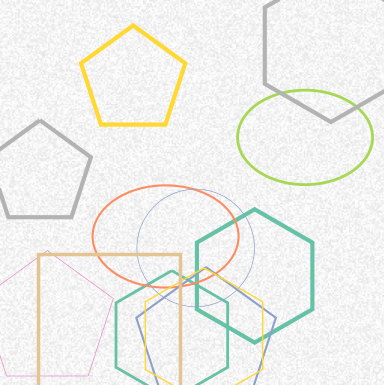[{"shape": "hexagon", "thickness": 2, "radius": 0.84, "center": [0.446, 0.13]}, {"shape": "hexagon", "thickness": 3, "radius": 0.87, "center": [0.661, 0.283]}, {"shape": "oval", "thickness": 1.5, "radius": 0.95, "center": [0.43, 0.386]}, {"shape": "circle", "thickness": 0.5, "radius": 0.76, "center": [0.508, 0.356]}, {"shape": "pentagon", "thickness": 1.5, "radius": 0.95, "center": [0.535, 0.116]}, {"shape": "pentagon", "thickness": 0.5, "radius": 0.9, "center": [0.123, 0.169]}, {"shape": "oval", "thickness": 2, "radius": 0.88, "center": [0.792, 0.643]}, {"shape": "hexagon", "thickness": 1, "radius": 0.88, "center": [0.53, 0.128]}, {"shape": "pentagon", "thickness": 3, "radius": 0.71, "center": [0.346, 0.792]}, {"shape": "square", "thickness": 2.5, "radius": 0.93, "center": [0.283, 0.155]}, {"shape": "hexagon", "thickness": 3, "radius": 0.99, "center": [0.86, 0.881]}, {"shape": "pentagon", "thickness": 3, "radius": 0.7, "center": [0.104, 0.549]}]